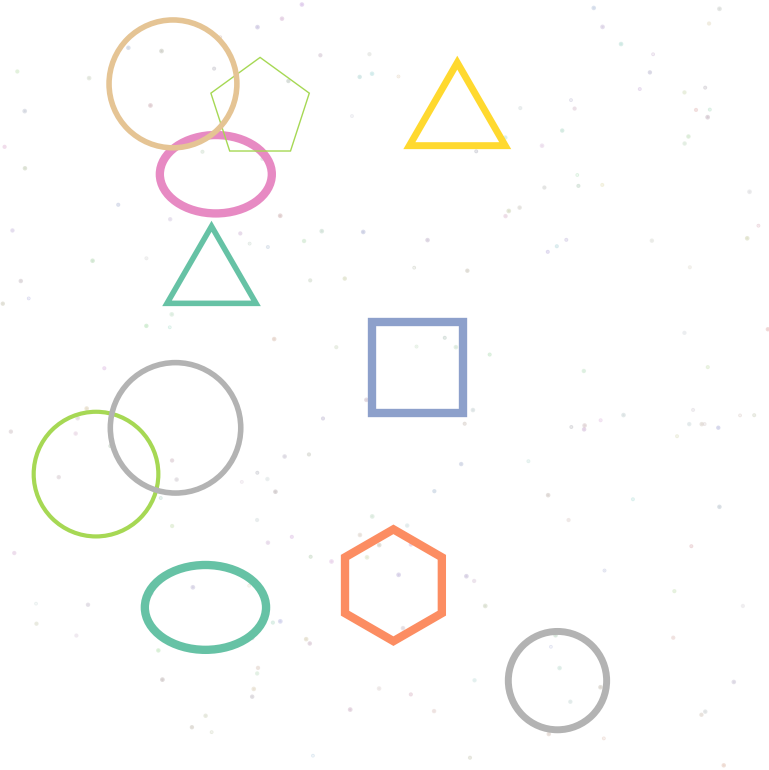[{"shape": "oval", "thickness": 3, "radius": 0.39, "center": [0.267, 0.211]}, {"shape": "triangle", "thickness": 2, "radius": 0.33, "center": [0.275, 0.639]}, {"shape": "hexagon", "thickness": 3, "radius": 0.36, "center": [0.511, 0.24]}, {"shape": "square", "thickness": 3, "radius": 0.3, "center": [0.543, 0.522]}, {"shape": "oval", "thickness": 3, "radius": 0.36, "center": [0.28, 0.774]}, {"shape": "circle", "thickness": 1.5, "radius": 0.4, "center": [0.125, 0.384]}, {"shape": "pentagon", "thickness": 0.5, "radius": 0.34, "center": [0.338, 0.858]}, {"shape": "triangle", "thickness": 2.5, "radius": 0.36, "center": [0.594, 0.847]}, {"shape": "circle", "thickness": 2, "radius": 0.42, "center": [0.225, 0.891]}, {"shape": "circle", "thickness": 2.5, "radius": 0.32, "center": [0.724, 0.116]}, {"shape": "circle", "thickness": 2, "radius": 0.42, "center": [0.228, 0.444]}]